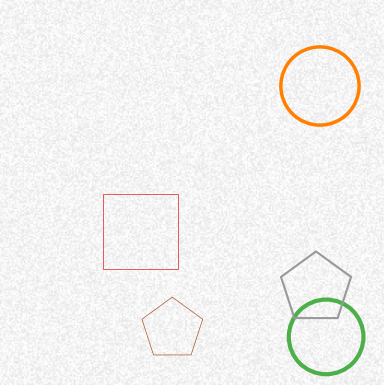[{"shape": "square", "thickness": 0.5, "radius": 0.49, "center": [0.366, 0.399]}, {"shape": "circle", "thickness": 3, "radius": 0.48, "center": [0.847, 0.125]}, {"shape": "circle", "thickness": 2.5, "radius": 0.51, "center": [0.831, 0.777]}, {"shape": "pentagon", "thickness": 0.5, "radius": 0.41, "center": [0.448, 0.145]}, {"shape": "pentagon", "thickness": 1.5, "radius": 0.48, "center": [0.821, 0.251]}]